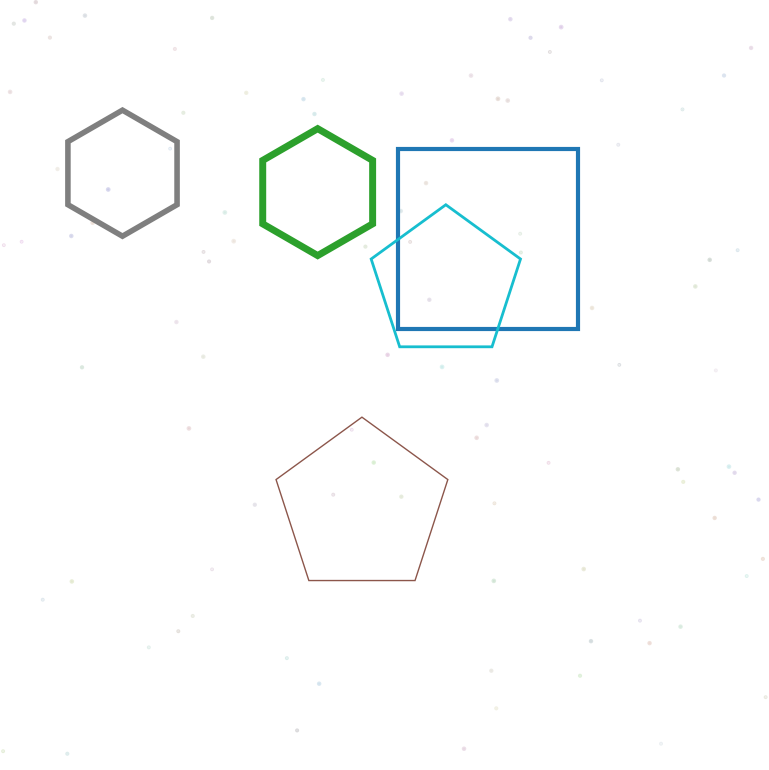[{"shape": "square", "thickness": 1.5, "radius": 0.58, "center": [0.634, 0.69]}, {"shape": "hexagon", "thickness": 2.5, "radius": 0.41, "center": [0.413, 0.75]}, {"shape": "pentagon", "thickness": 0.5, "radius": 0.59, "center": [0.47, 0.341]}, {"shape": "hexagon", "thickness": 2, "radius": 0.41, "center": [0.159, 0.775]}, {"shape": "pentagon", "thickness": 1, "radius": 0.51, "center": [0.579, 0.632]}]